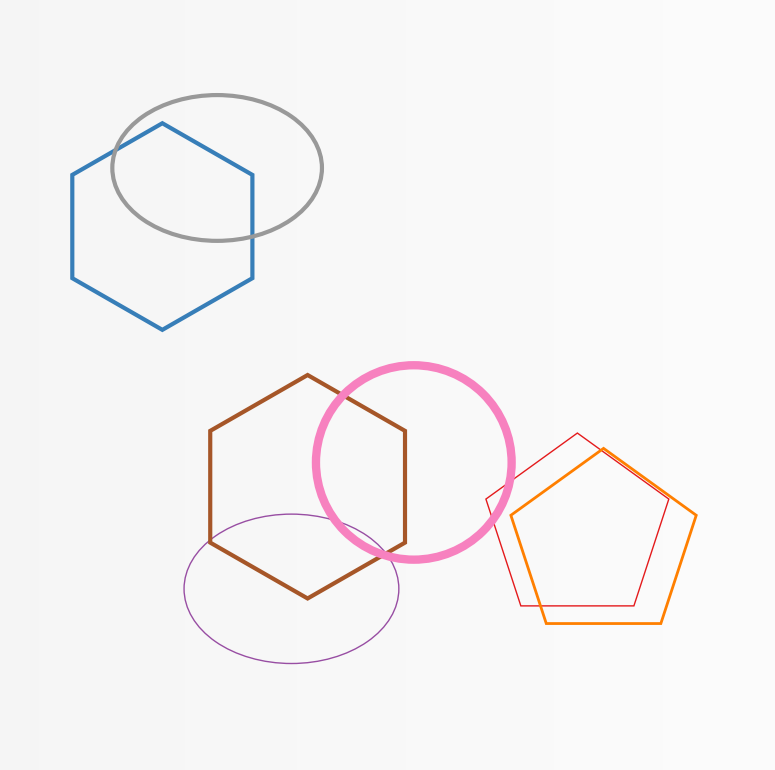[{"shape": "pentagon", "thickness": 0.5, "radius": 0.62, "center": [0.745, 0.314]}, {"shape": "hexagon", "thickness": 1.5, "radius": 0.67, "center": [0.209, 0.706]}, {"shape": "oval", "thickness": 0.5, "radius": 0.69, "center": [0.376, 0.235]}, {"shape": "pentagon", "thickness": 1, "radius": 0.63, "center": [0.779, 0.292]}, {"shape": "hexagon", "thickness": 1.5, "radius": 0.73, "center": [0.397, 0.368]}, {"shape": "circle", "thickness": 3, "radius": 0.63, "center": [0.534, 0.399]}, {"shape": "oval", "thickness": 1.5, "radius": 0.68, "center": [0.28, 0.782]}]